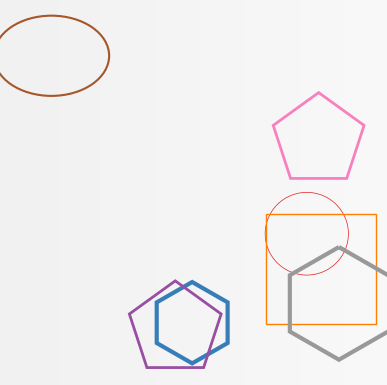[{"shape": "circle", "thickness": 0.5, "radius": 0.54, "center": [0.792, 0.393]}, {"shape": "hexagon", "thickness": 3, "radius": 0.53, "center": [0.496, 0.162]}, {"shape": "pentagon", "thickness": 2, "radius": 0.62, "center": [0.452, 0.146]}, {"shape": "square", "thickness": 1, "radius": 0.71, "center": [0.828, 0.302]}, {"shape": "oval", "thickness": 1.5, "radius": 0.74, "center": [0.133, 0.855]}, {"shape": "pentagon", "thickness": 2, "radius": 0.62, "center": [0.822, 0.636]}, {"shape": "hexagon", "thickness": 3, "radius": 0.73, "center": [0.875, 0.212]}]